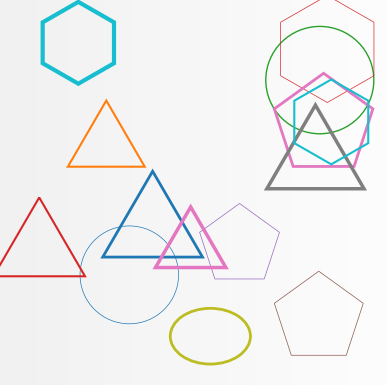[{"shape": "circle", "thickness": 0.5, "radius": 0.64, "center": [0.334, 0.286]}, {"shape": "triangle", "thickness": 2, "radius": 0.74, "center": [0.394, 0.407]}, {"shape": "triangle", "thickness": 1.5, "radius": 0.57, "center": [0.274, 0.624]}, {"shape": "circle", "thickness": 1, "radius": 0.7, "center": [0.825, 0.792]}, {"shape": "hexagon", "thickness": 0.5, "radius": 0.7, "center": [0.845, 0.873]}, {"shape": "triangle", "thickness": 1.5, "radius": 0.68, "center": [0.101, 0.351]}, {"shape": "pentagon", "thickness": 0.5, "radius": 0.54, "center": [0.618, 0.363]}, {"shape": "pentagon", "thickness": 0.5, "radius": 0.6, "center": [0.823, 0.175]}, {"shape": "triangle", "thickness": 2.5, "radius": 0.52, "center": [0.492, 0.358]}, {"shape": "pentagon", "thickness": 2, "radius": 0.67, "center": [0.835, 0.676]}, {"shape": "triangle", "thickness": 2.5, "radius": 0.72, "center": [0.814, 0.582]}, {"shape": "oval", "thickness": 2, "radius": 0.52, "center": [0.543, 0.127]}, {"shape": "hexagon", "thickness": 1.5, "radius": 0.55, "center": [0.855, 0.683]}, {"shape": "hexagon", "thickness": 3, "radius": 0.53, "center": [0.202, 0.889]}]